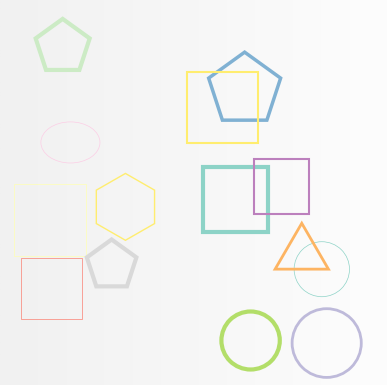[{"shape": "circle", "thickness": 0.5, "radius": 0.36, "center": [0.83, 0.301]}, {"shape": "square", "thickness": 3, "radius": 0.42, "center": [0.608, 0.482]}, {"shape": "square", "thickness": 0.5, "radius": 0.47, "center": [0.129, 0.429]}, {"shape": "circle", "thickness": 2, "radius": 0.45, "center": [0.843, 0.109]}, {"shape": "square", "thickness": 0.5, "radius": 0.4, "center": [0.133, 0.251]}, {"shape": "pentagon", "thickness": 2.5, "radius": 0.49, "center": [0.631, 0.767]}, {"shape": "triangle", "thickness": 2, "radius": 0.4, "center": [0.779, 0.341]}, {"shape": "circle", "thickness": 3, "radius": 0.38, "center": [0.647, 0.116]}, {"shape": "oval", "thickness": 0.5, "radius": 0.38, "center": [0.182, 0.63]}, {"shape": "pentagon", "thickness": 3, "radius": 0.34, "center": [0.288, 0.311]}, {"shape": "square", "thickness": 1.5, "radius": 0.36, "center": [0.727, 0.514]}, {"shape": "pentagon", "thickness": 3, "radius": 0.37, "center": [0.162, 0.878]}, {"shape": "hexagon", "thickness": 1, "radius": 0.43, "center": [0.324, 0.463]}, {"shape": "square", "thickness": 1.5, "radius": 0.46, "center": [0.573, 0.721]}]